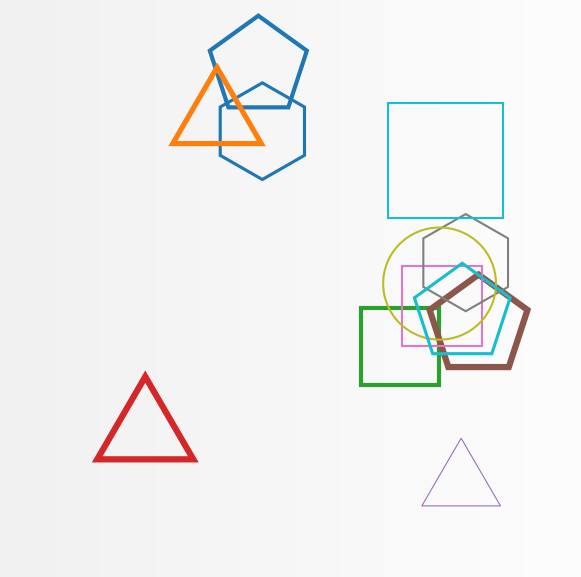[{"shape": "hexagon", "thickness": 1.5, "radius": 0.42, "center": [0.451, 0.772]}, {"shape": "pentagon", "thickness": 2, "radius": 0.44, "center": [0.444, 0.884]}, {"shape": "triangle", "thickness": 2.5, "radius": 0.44, "center": [0.373, 0.794]}, {"shape": "square", "thickness": 2, "radius": 0.34, "center": [0.688, 0.399]}, {"shape": "triangle", "thickness": 3, "radius": 0.48, "center": [0.25, 0.251]}, {"shape": "triangle", "thickness": 0.5, "radius": 0.39, "center": [0.793, 0.162]}, {"shape": "pentagon", "thickness": 3, "radius": 0.44, "center": [0.823, 0.435]}, {"shape": "square", "thickness": 1, "radius": 0.34, "center": [0.76, 0.47]}, {"shape": "hexagon", "thickness": 1, "radius": 0.42, "center": [0.801, 0.544]}, {"shape": "circle", "thickness": 1, "radius": 0.49, "center": [0.756, 0.508]}, {"shape": "square", "thickness": 1, "radius": 0.5, "center": [0.766, 0.721]}, {"shape": "pentagon", "thickness": 1.5, "radius": 0.43, "center": [0.795, 0.457]}]